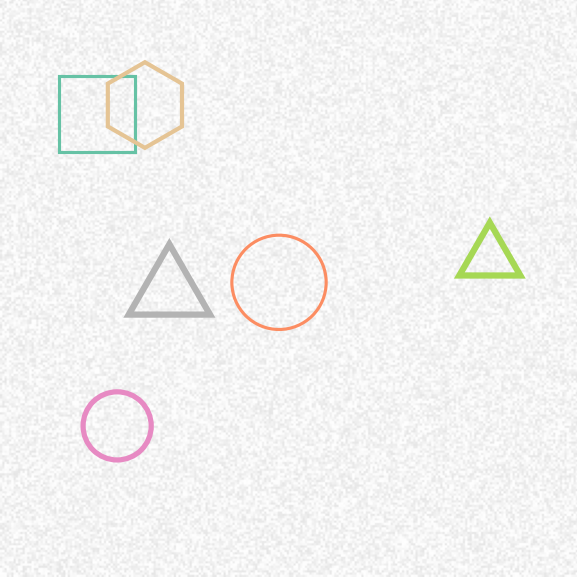[{"shape": "square", "thickness": 1.5, "radius": 0.33, "center": [0.168, 0.802]}, {"shape": "circle", "thickness": 1.5, "radius": 0.41, "center": [0.483, 0.51]}, {"shape": "circle", "thickness": 2.5, "radius": 0.29, "center": [0.203, 0.262]}, {"shape": "triangle", "thickness": 3, "radius": 0.31, "center": [0.848, 0.553]}, {"shape": "hexagon", "thickness": 2, "radius": 0.37, "center": [0.251, 0.817]}, {"shape": "triangle", "thickness": 3, "radius": 0.41, "center": [0.293, 0.495]}]